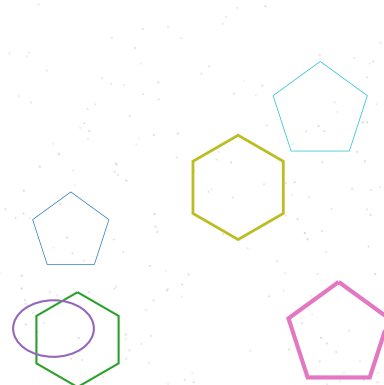[{"shape": "pentagon", "thickness": 0.5, "radius": 0.52, "center": [0.184, 0.397]}, {"shape": "hexagon", "thickness": 1.5, "radius": 0.62, "center": [0.201, 0.118]}, {"shape": "oval", "thickness": 1.5, "radius": 0.52, "center": [0.139, 0.147]}, {"shape": "pentagon", "thickness": 3, "radius": 0.69, "center": [0.88, 0.131]}, {"shape": "hexagon", "thickness": 2, "radius": 0.68, "center": [0.618, 0.513]}, {"shape": "pentagon", "thickness": 0.5, "radius": 0.64, "center": [0.832, 0.712]}]